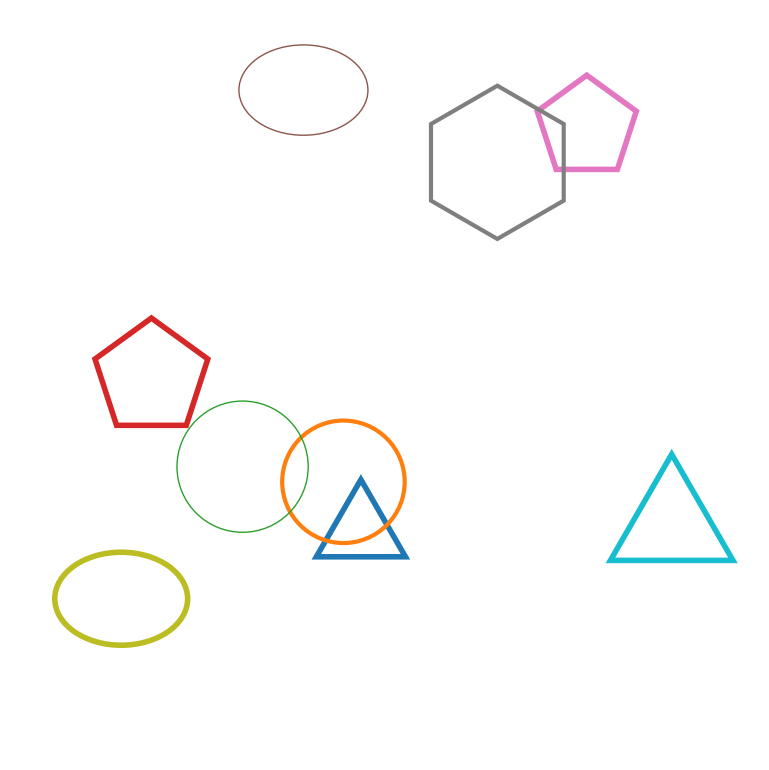[{"shape": "triangle", "thickness": 2, "radius": 0.33, "center": [0.469, 0.31]}, {"shape": "circle", "thickness": 1.5, "radius": 0.4, "center": [0.446, 0.374]}, {"shape": "circle", "thickness": 0.5, "radius": 0.43, "center": [0.315, 0.394]}, {"shape": "pentagon", "thickness": 2, "radius": 0.39, "center": [0.197, 0.51]}, {"shape": "oval", "thickness": 0.5, "radius": 0.42, "center": [0.394, 0.883]}, {"shape": "pentagon", "thickness": 2, "radius": 0.34, "center": [0.762, 0.835]}, {"shape": "hexagon", "thickness": 1.5, "radius": 0.5, "center": [0.646, 0.789]}, {"shape": "oval", "thickness": 2, "radius": 0.43, "center": [0.157, 0.222]}, {"shape": "triangle", "thickness": 2, "radius": 0.46, "center": [0.872, 0.318]}]